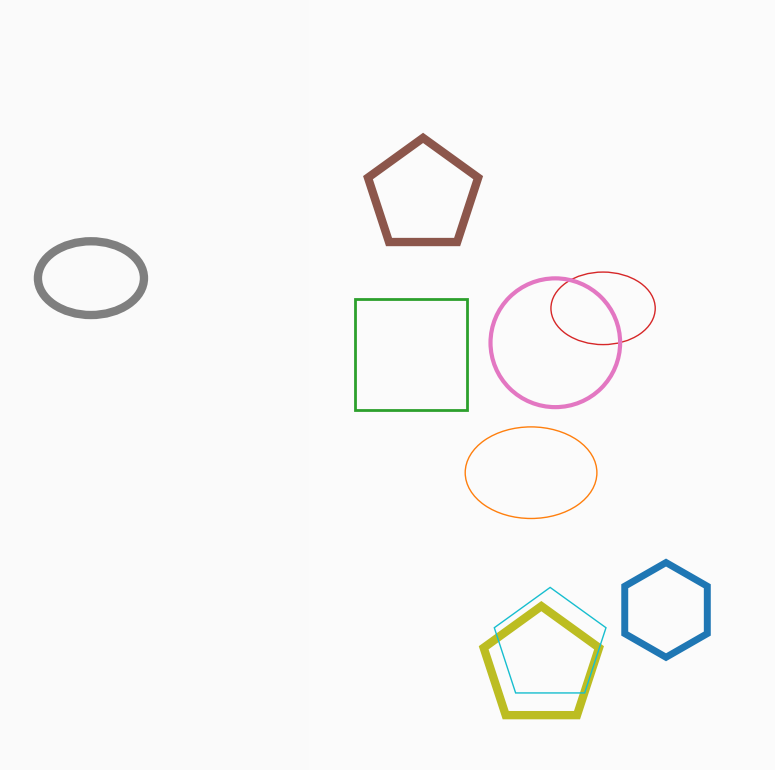[{"shape": "hexagon", "thickness": 2.5, "radius": 0.31, "center": [0.859, 0.208]}, {"shape": "oval", "thickness": 0.5, "radius": 0.42, "center": [0.685, 0.386]}, {"shape": "square", "thickness": 1, "radius": 0.36, "center": [0.531, 0.54]}, {"shape": "oval", "thickness": 0.5, "radius": 0.34, "center": [0.778, 0.6]}, {"shape": "pentagon", "thickness": 3, "radius": 0.37, "center": [0.546, 0.746]}, {"shape": "circle", "thickness": 1.5, "radius": 0.42, "center": [0.717, 0.555]}, {"shape": "oval", "thickness": 3, "radius": 0.34, "center": [0.117, 0.639]}, {"shape": "pentagon", "thickness": 3, "radius": 0.39, "center": [0.699, 0.135]}, {"shape": "pentagon", "thickness": 0.5, "radius": 0.38, "center": [0.71, 0.161]}]